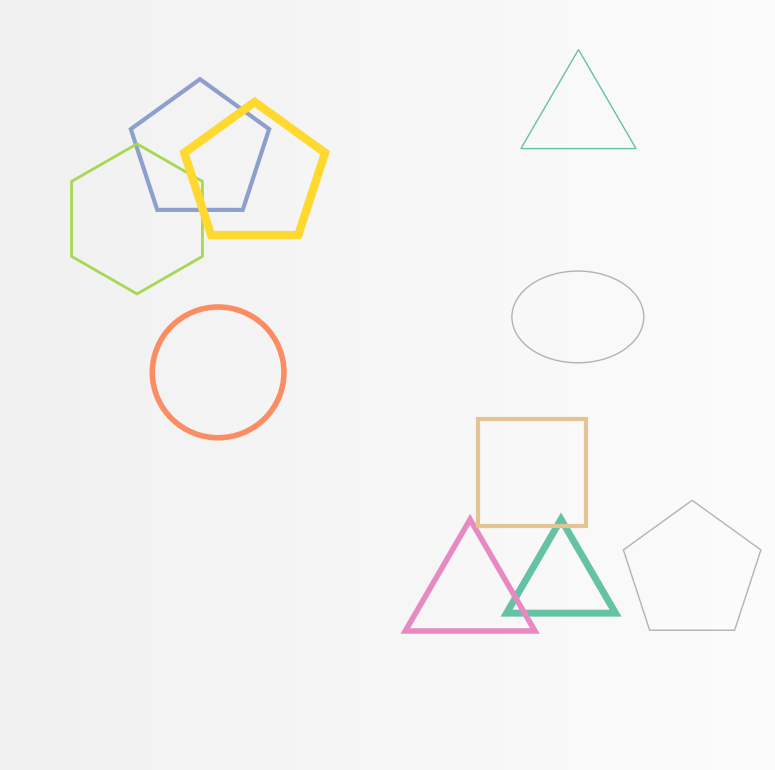[{"shape": "triangle", "thickness": 2.5, "radius": 0.41, "center": [0.724, 0.244]}, {"shape": "triangle", "thickness": 0.5, "radius": 0.43, "center": [0.746, 0.85]}, {"shape": "circle", "thickness": 2, "radius": 0.42, "center": [0.281, 0.516]}, {"shape": "pentagon", "thickness": 1.5, "radius": 0.47, "center": [0.258, 0.803]}, {"shape": "triangle", "thickness": 2, "radius": 0.48, "center": [0.607, 0.229]}, {"shape": "hexagon", "thickness": 1, "radius": 0.49, "center": [0.177, 0.716]}, {"shape": "pentagon", "thickness": 3, "radius": 0.48, "center": [0.329, 0.772]}, {"shape": "square", "thickness": 1.5, "radius": 0.35, "center": [0.687, 0.386]}, {"shape": "pentagon", "thickness": 0.5, "radius": 0.47, "center": [0.893, 0.257]}, {"shape": "oval", "thickness": 0.5, "radius": 0.43, "center": [0.746, 0.588]}]